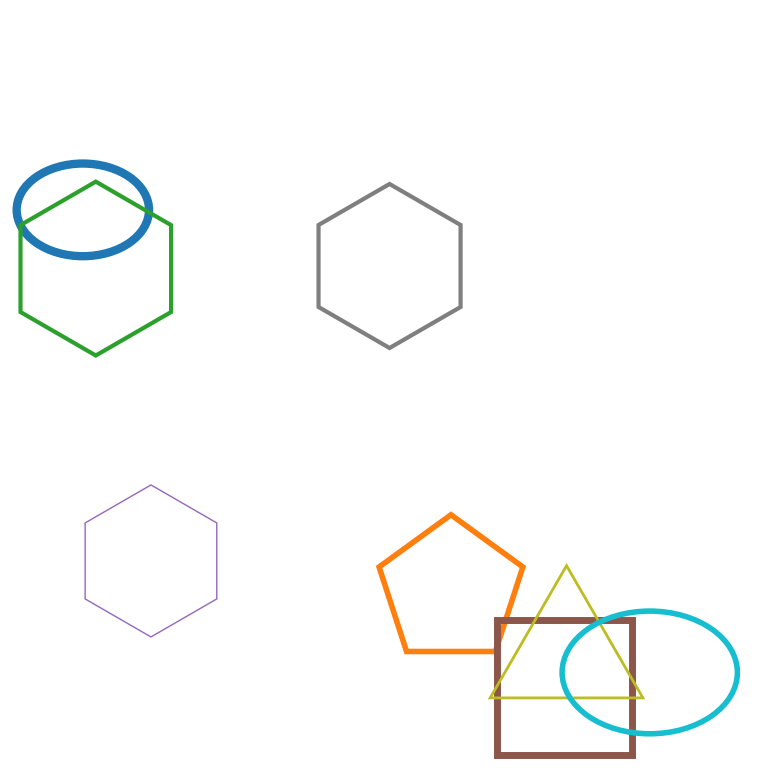[{"shape": "oval", "thickness": 3, "radius": 0.43, "center": [0.108, 0.727]}, {"shape": "pentagon", "thickness": 2, "radius": 0.49, "center": [0.586, 0.233]}, {"shape": "hexagon", "thickness": 1.5, "radius": 0.56, "center": [0.124, 0.651]}, {"shape": "hexagon", "thickness": 0.5, "radius": 0.49, "center": [0.196, 0.272]}, {"shape": "square", "thickness": 2.5, "radius": 0.44, "center": [0.734, 0.107]}, {"shape": "hexagon", "thickness": 1.5, "radius": 0.53, "center": [0.506, 0.655]}, {"shape": "triangle", "thickness": 1, "radius": 0.57, "center": [0.736, 0.151]}, {"shape": "oval", "thickness": 2, "radius": 0.57, "center": [0.844, 0.127]}]